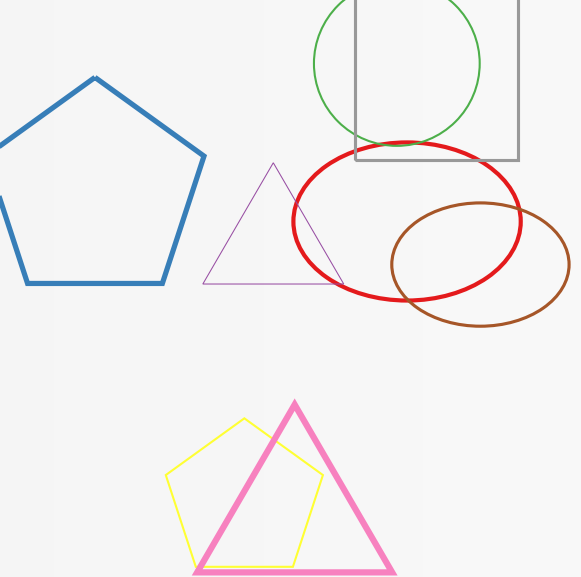[{"shape": "oval", "thickness": 2, "radius": 0.98, "center": [0.7, 0.616]}, {"shape": "pentagon", "thickness": 2.5, "radius": 0.99, "center": [0.163, 0.668]}, {"shape": "circle", "thickness": 1, "radius": 0.71, "center": [0.683, 0.889]}, {"shape": "triangle", "thickness": 0.5, "radius": 0.7, "center": [0.47, 0.577]}, {"shape": "pentagon", "thickness": 1, "radius": 0.71, "center": [0.42, 0.133]}, {"shape": "oval", "thickness": 1.5, "radius": 0.76, "center": [0.827, 0.541]}, {"shape": "triangle", "thickness": 3, "radius": 0.97, "center": [0.507, 0.105]}, {"shape": "square", "thickness": 1.5, "radius": 0.7, "center": [0.75, 0.863]}]